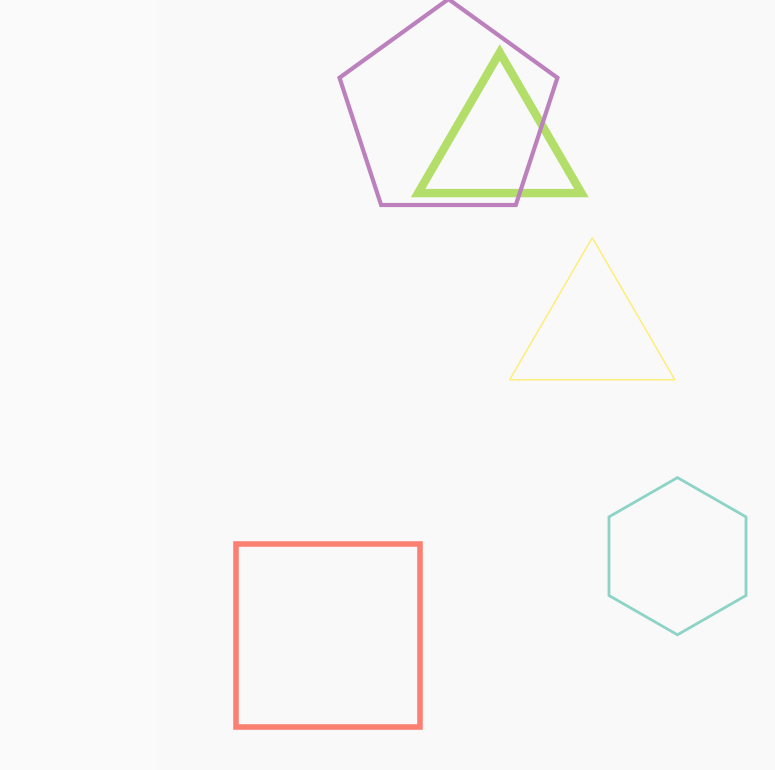[{"shape": "hexagon", "thickness": 1, "radius": 0.51, "center": [0.874, 0.278]}, {"shape": "square", "thickness": 2, "radius": 0.59, "center": [0.423, 0.174]}, {"shape": "triangle", "thickness": 3, "radius": 0.61, "center": [0.645, 0.81]}, {"shape": "pentagon", "thickness": 1.5, "radius": 0.74, "center": [0.579, 0.853]}, {"shape": "triangle", "thickness": 0.5, "radius": 0.62, "center": [0.764, 0.568]}]